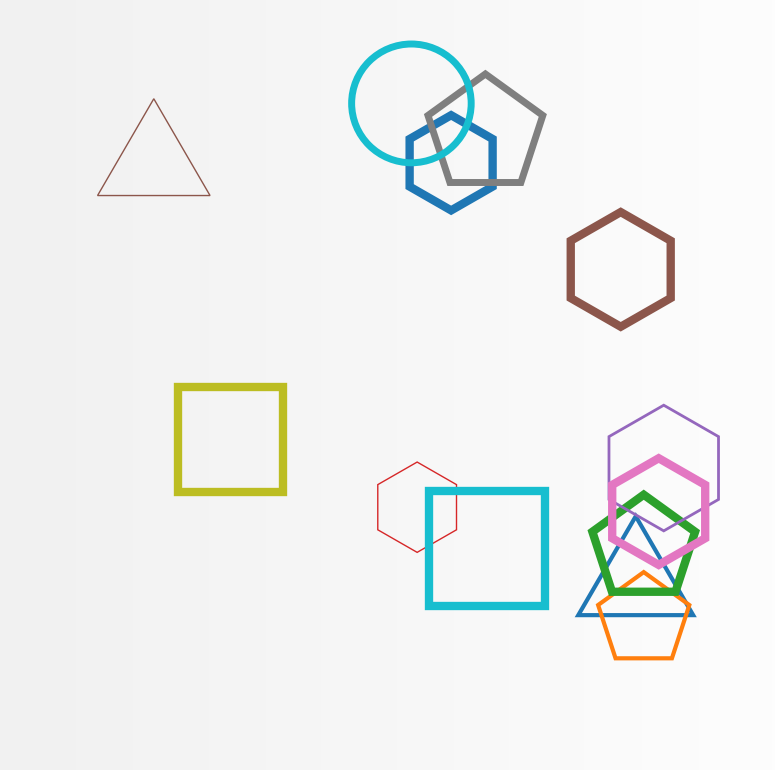[{"shape": "hexagon", "thickness": 3, "radius": 0.31, "center": [0.582, 0.789]}, {"shape": "triangle", "thickness": 1.5, "radius": 0.43, "center": [0.82, 0.244]}, {"shape": "pentagon", "thickness": 1.5, "radius": 0.31, "center": [0.831, 0.195]}, {"shape": "pentagon", "thickness": 3, "radius": 0.35, "center": [0.831, 0.288]}, {"shape": "hexagon", "thickness": 0.5, "radius": 0.29, "center": [0.538, 0.341]}, {"shape": "hexagon", "thickness": 1, "radius": 0.41, "center": [0.856, 0.392]}, {"shape": "triangle", "thickness": 0.5, "radius": 0.42, "center": [0.198, 0.788]}, {"shape": "hexagon", "thickness": 3, "radius": 0.37, "center": [0.801, 0.65]}, {"shape": "hexagon", "thickness": 3, "radius": 0.35, "center": [0.85, 0.336]}, {"shape": "pentagon", "thickness": 2.5, "radius": 0.39, "center": [0.626, 0.826]}, {"shape": "square", "thickness": 3, "radius": 0.34, "center": [0.297, 0.429]}, {"shape": "square", "thickness": 3, "radius": 0.37, "center": [0.628, 0.288]}, {"shape": "circle", "thickness": 2.5, "radius": 0.39, "center": [0.531, 0.866]}]